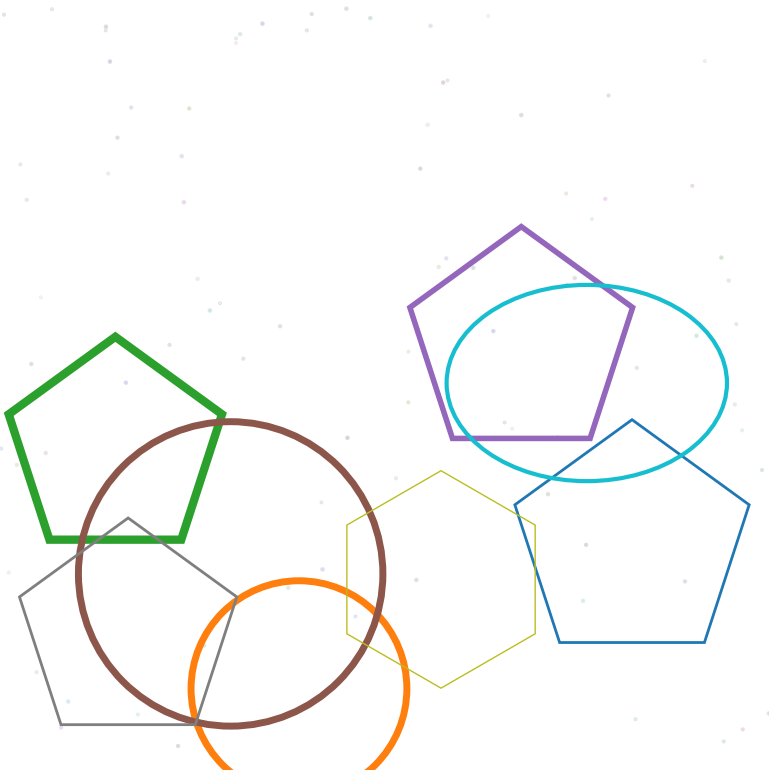[{"shape": "pentagon", "thickness": 1, "radius": 0.8, "center": [0.821, 0.295]}, {"shape": "circle", "thickness": 2.5, "radius": 0.7, "center": [0.388, 0.106]}, {"shape": "pentagon", "thickness": 3, "radius": 0.73, "center": [0.15, 0.417]}, {"shape": "pentagon", "thickness": 2, "radius": 0.76, "center": [0.677, 0.554]}, {"shape": "circle", "thickness": 2.5, "radius": 0.99, "center": [0.3, 0.255]}, {"shape": "pentagon", "thickness": 1, "radius": 0.74, "center": [0.166, 0.179]}, {"shape": "hexagon", "thickness": 0.5, "radius": 0.71, "center": [0.573, 0.247]}, {"shape": "oval", "thickness": 1.5, "radius": 0.91, "center": [0.762, 0.503]}]